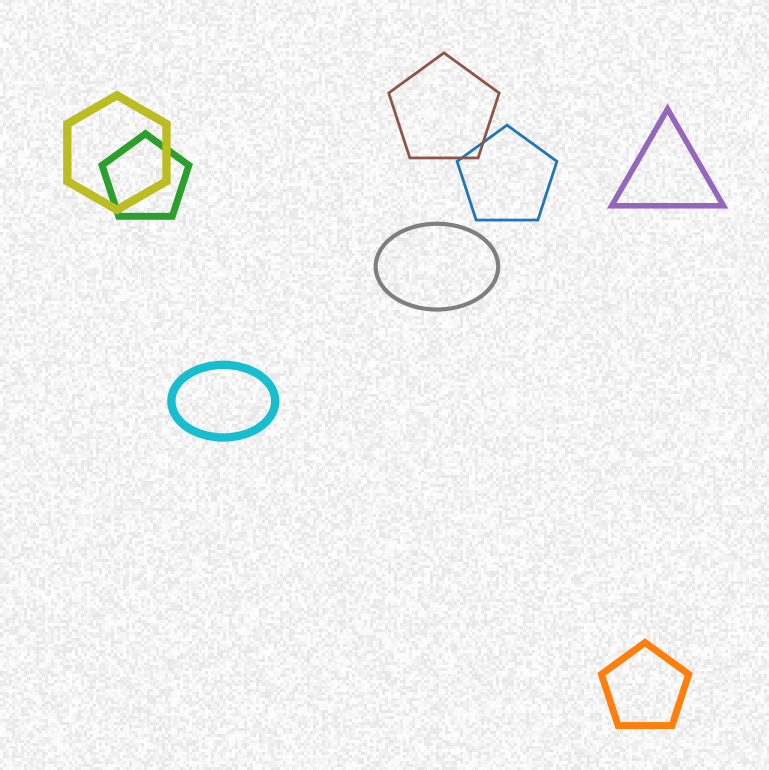[{"shape": "pentagon", "thickness": 1, "radius": 0.34, "center": [0.658, 0.769]}, {"shape": "pentagon", "thickness": 2.5, "radius": 0.3, "center": [0.838, 0.106]}, {"shape": "pentagon", "thickness": 2.5, "radius": 0.3, "center": [0.189, 0.767]}, {"shape": "triangle", "thickness": 2, "radius": 0.42, "center": [0.867, 0.775]}, {"shape": "pentagon", "thickness": 1, "radius": 0.38, "center": [0.577, 0.856]}, {"shape": "oval", "thickness": 1.5, "radius": 0.4, "center": [0.567, 0.654]}, {"shape": "hexagon", "thickness": 3, "radius": 0.37, "center": [0.152, 0.802]}, {"shape": "oval", "thickness": 3, "radius": 0.34, "center": [0.29, 0.479]}]